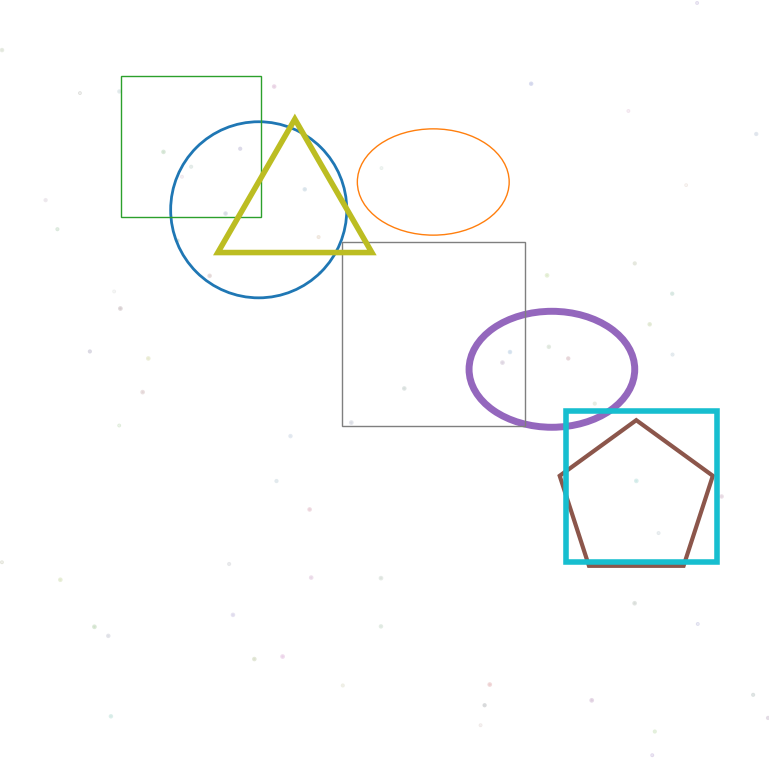[{"shape": "circle", "thickness": 1, "radius": 0.57, "center": [0.336, 0.728]}, {"shape": "oval", "thickness": 0.5, "radius": 0.49, "center": [0.563, 0.764]}, {"shape": "square", "thickness": 0.5, "radius": 0.46, "center": [0.248, 0.81]}, {"shape": "oval", "thickness": 2.5, "radius": 0.54, "center": [0.717, 0.52]}, {"shape": "pentagon", "thickness": 1.5, "radius": 0.52, "center": [0.826, 0.35]}, {"shape": "square", "thickness": 0.5, "radius": 0.6, "center": [0.563, 0.566]}, {"shape": "triangle", "thickness": 2, "radius": 0.58, "center": [0.383, 0.73]}, {"shape": "square", "thickness": 2, "radius": 0.49, "center": [0.833, 0.368]}]